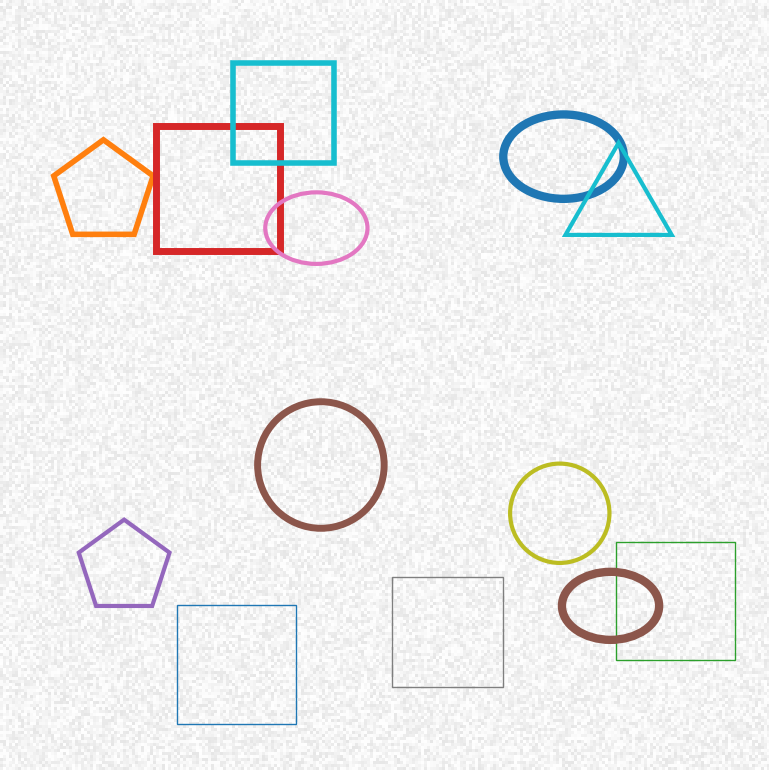[{"shape": "square", "thickness": 0.5, "radius": 0.39, "center": [0.307, 0.137]}, {"shape": "oval", "thickness": 3, "radius": 0.39, "center": [0.732, 0.797]}, {"shape": "pentagon", "thickness": 2, "radius": 0.34, "center": [0.134, 0.751]}, {"shape": "square", "thickness": 0.5, "radius": 0.39, "center": [0.877, 0.22]}, {"shape": "square", "thickness": 2.5, "radius": 0.4, "center": [0.284, 0.755]}, {"shape": "pentagon", "thickness": 1.5, "radius": 0.31, "center": [0.161, 0.263]}, {"shape": "oval", "thickness": 3, "radius": 0.32, "center": [0.793, 0.213]}, {"shape": "circle", "thickness": 2.5, "radius": 0.41, "center": [0.417, 0.396]}, {"shape": "oval", "thickness": 1.5, "radius": 0.33, "center": [0.411, 0.704]}, {"shape": "square", "thickness": 0.5, "radius": 0.36, "center": [0.581, 0.179]}, {"shape": "circle", "thickness": 1.5, "radius": 0.32, "center": [0.727, 0.333]}, {"shape": "triangle", "thickness": 1.5, "radius": 0.4, "center": [0.803, 0.735]}, {"shape": "square", "thickness": 2, "radius": 0.33, "center": [0.368, 0.853]}]